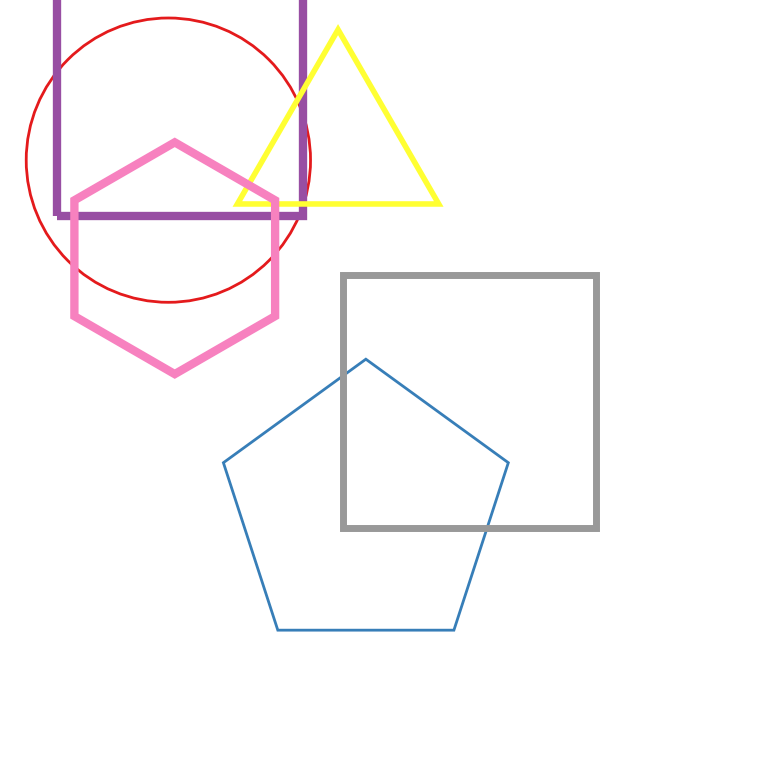[{"shape": "circle", "thickness": 1, "radius": 0.92, "center": [0.219, 0.792]}, {"shape": "pentagon", "thickness": 1, "radius": 0.97, "center": [0.475, 0.339]}, {"shape": "square", "thickness": 3, "radius": 0.8, "center": [0.234, 0.879]}, {"shape": "triangle", "thickness": 2, "radius": 0.75, "center": [0.439, 0.811]}, {"shape": "hexagon", "thickness": 3, "radius": 0.75, "center": [0.227, 0.665]}, {"shape": "square", "thickness": 2.5, "radius": 0.82, "center": [0.609, 0.479]}]